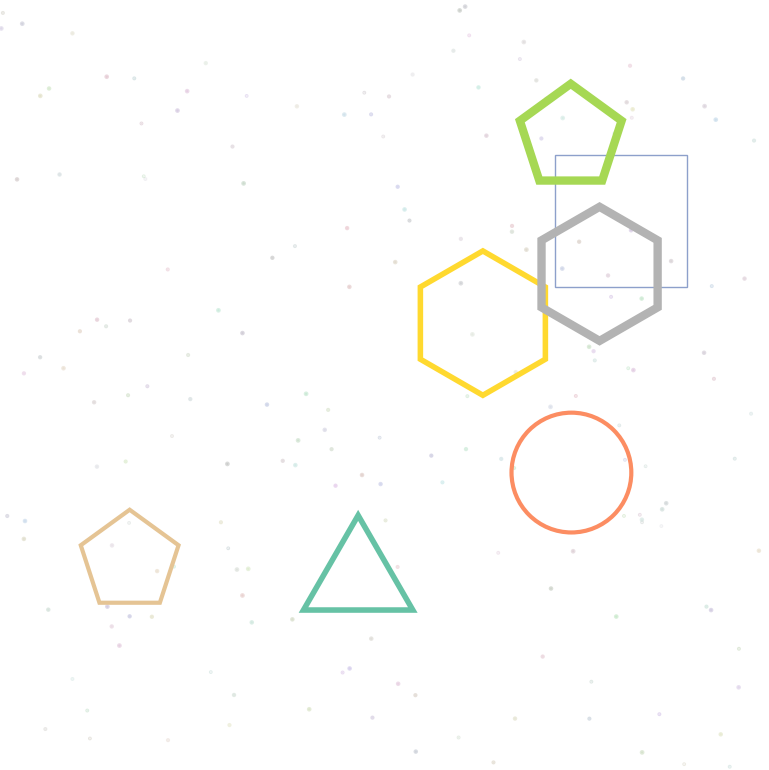[{"shape": "triangle", "thickness": 2, "radius": 0.41, "center": [0.465, 0.249]}, {"shape": "circle", "thickness": 1.5, "radius": 0.39, "center": [0.742, 0.386]}, {"shape": "square", "thickness": 0.5, "radius": 0.43, "center": [0.807, 0.713]}, {"shape": "pentagon", "thickness": 3, "radius": 0.35, "center": [0.741, 0.822]}, {"shape": "hexagon", "thickness": 2, "radius": 0.47, "center": [0.627, 0.58]}, {"shape": "pentagon", "thickness": 1.5, "radius": 0.33, "center": [0.168, 0.271]}, {"shape": "hexagon", "thickness": 3, "radius": 0.44, "center": [0.779, 0.644]}]